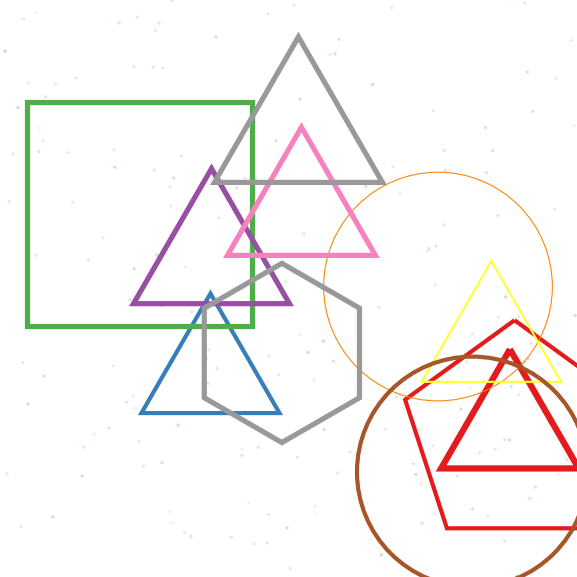[{"shape": "pentagon", "thickness": 2, "radius": 1.0, "center": [0.891, 0.245]}, {"shape": "triangle", "thickness": 3, "radius": 0.69, "center": [0.883, 0.257]}, {"shape": "triangle", "thickness": 2, "radius": 0.69, "center": [0.364, 0.353]}, {"shape": "square", "thickness": 2.5, "radius": 0.97, "center": [0.241, 0.629]}, {"shape": "triangle", "thickness": 2.5, "radius": 0.78, "center": [0.366, 0.551]}, {"shape": "circle", "thickness": 0.5, "radius": 0.99, "center": [0.758, 0.503]}, {"shape": "triangle", "thickness": 1, "radius": 0.7, "center": [0.851, 0.408]}, {"shape": "circle", "thickness": 2, "radius": 1.0, "center": [0.818, 0.182]}, {"shape": "triangle", "thickness": 2.5, "radius": 0.74, "center": [0.522, 0.631]}, {"shape": "hexagon", "thickness": 2.5, "radius": 0.78, "center": [0.488, 0.388]}, {"shape": "triangle", "thickness": 2.5, "radius": 0.84, "center": [0.517, 0.767]}]